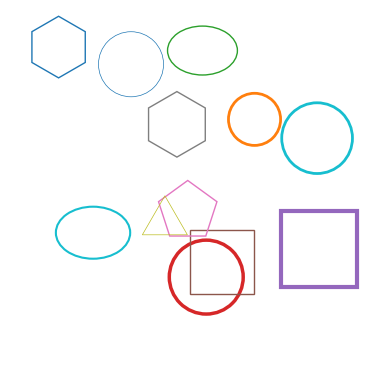[{"shape": "hexagon", "thickness": 1, "radius": 0.4, "center": [0.152, 0.878]}, {"shape": "circle", "thickness": 0.5, "radius": 0.42, "center": [0.34, 0.833]}, {"shape": "circle", "thickness": 2, "radius": 0.34, "center": [0.661, 0.69]}, {"shape": "oval", "thickness": 1, "radius": 0.45, "center": [0.526, 0.869]}, {"shape": "circle", "thickness": 2.5, "radius": 0.48, "center": [0.536, 0.28]}, {"shape": "square", "thickness": 3, "radius": 0.49, "center": [0.828, 0.354]}, {"shape": "square", "thickness": 1, "radius": 0.42, "center": [0.577, 0.319]}, {"shape": "pentagon", "thickness": 1, "radius": 0.4, "center": [0.488, 0.451]}, {"shape": "hexagon", "thickness": 1, "radius": 0.43, "center": [0.46, 0.677]}, {"shape": "triangle", "thickness": 0.5, "radius": 0.34, "center": [0.428, 0.424]}, {"shape": "oval", "thickness": 1.5, "radius": 0.48, "center": [0.242, 0.396]}, {"shape": "circle", "thickness": 2, "radius": 0.46, "center": [0.824, 0.641]}]